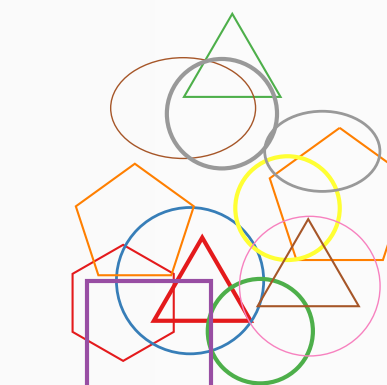[{"shape": "triangle", "thickness": 3, "radius": 0.72, "center": [0.522, 0.239]}, {"shape": "hexagon", "thickness": 1.5, "radius": 0.75, "center": [0.318, 0.213]}, {"shape": "circle", "thickness": 2, "radius": 0.95, "center": [0.49, 0.271]}, {"shape": "circle", "thickness": 3, "radius": 0.68, "center": [0.672, 0.14]}, {"shape": "triangle", "thickness": 1.5, "radius": 0.72, "center": [0.599, 0.82]}, {"shape": "square", "thickness": 3, "radius": 0.8, "center": [0.384, 0.11]}, {"shape": "pentagon", "thickness": 1.5, "radius": 0.8, "center": [0.348, 0.415]}, {"shape": "pentagon", "thickness": 1.5, "radius": 0.95, "center": [0.877, 0.478]}, {"shape": "circle", "thickness": 3, "radius": 0.67, "center": [0.742, 0.459]}, {"shape": "oval", "thickness": 1, "radius": 0.93, "center": [0.473, 0.719]}, {"shape": "triangle", "thickness": 1.5, "radius": 0.75, "center": [0.795, 0.28]}, {"shape": "circle", "thickness": 1, "radius": 0.91, "center": [0.799, 0.257]}, {"shape": "oval", "thickness": 2, "radius": 0.74, "center": [0.832, 0.607]}, {"shape": "circle", "thickness": 3, "radius": 0.71, "center": [0.573, 0.705]}]